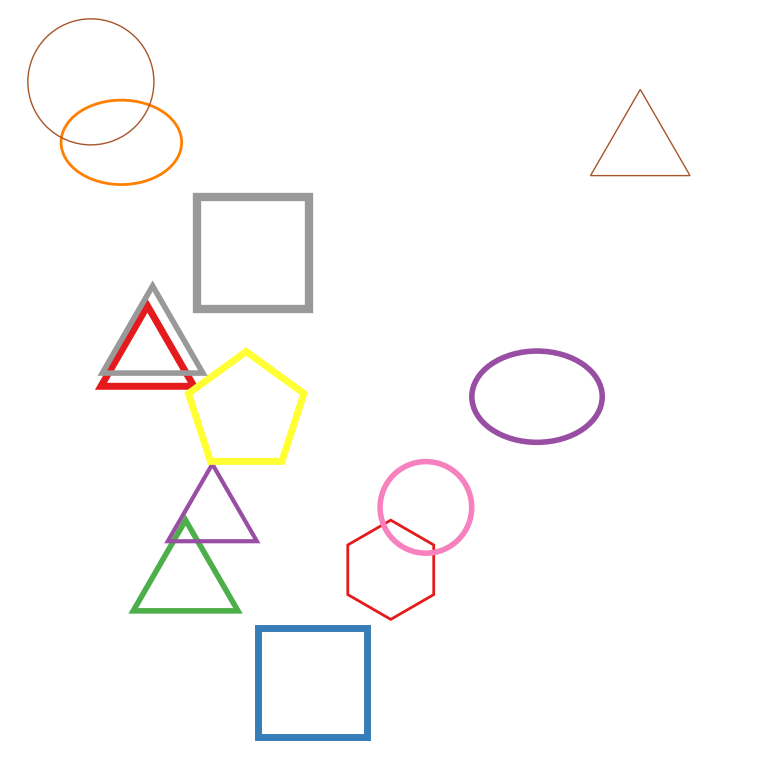[{"shape": "hexagon", "thickness": 1, "radius": 0.32, "center": [0.507, 0.26]}, {"shape": "triangle", "thickness": 2.5, "radius": 0.35, "center": [0.191, 0.533]}, {"shape": "square", "thickness": 2.5, "radius": 0.35, "center": [0.406, 0.113]}, {"shape": "triangle", "thickness": 2, "radius": 0.39, "center": [0.241, 0.246]}, {"shape": "triangle", "thickness": 1.5, "radius": 0.33, "center": [0.276, 0.33]}, {"shape": "oval", "thickness": 2, "radius": 0.42, "center": [0.697, 0.485]}, {"shape": "oval", "thickness": 1, "radius": 0.39, "center": [0.158, 0.815]}, {"shape": "pentagon", "thickness": 2.5, "radius": 0.39, "center": [0.32, 0.465]}, {"shape": "triangle", "thickness": 0.5, "radius": 0.37, "center": [0.832, 0.809]}, {"shape": "circle", "thickness": 0.5, "radius": 0.41, "center": [0.118, 0.894]}, {"shape": "circle", "thickness": 2, "radius": 0.3, "center": [0.553, 0.341]}, {"shape": "square", "thickness": 3, "radius": 0.36, "center": [0.329, 0.672]}, {"shape": "triangle", "thickness": 2, "radius": 0.38, "center": [0.198, 0.553]}]